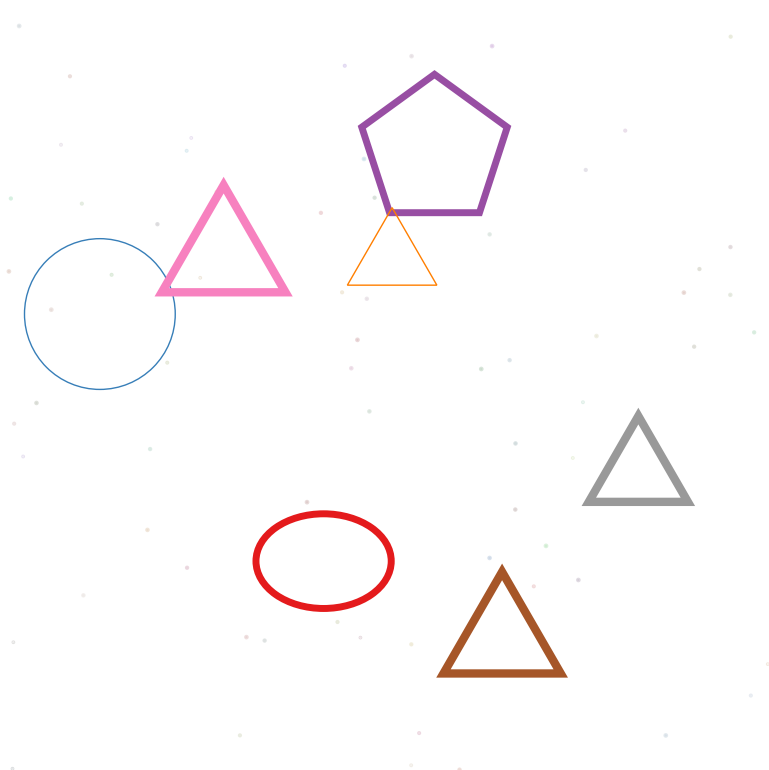[{"shape": "oval", "thickness": 2.5, "radius": 0.44, "center": [0.42, 0.271]}, {"shape": "circle", "thickness": 0.5, "radius": 0.49, "center": [0.13, 0.592]}, {"shape": "pentagon", "thickness": 2.5, "radius": 0.5, "center": [0.564, 0.804]}, {"shape": "triangle", "thickness": 0.5, "radius": 0.34, "center": [0.509, 0.663]}, {"shape": "triangle", "thickness": 3, "radius": 0.44, "center": [0.652, 0.169]}, {"shape": "triangle", "thickness": 3, "radius": 0.46, "center": [0.29, 0.667]}, {"shape": "triangle", "thickness": 3, "radius": 0.37, "center": [0.829, 0.385]}]